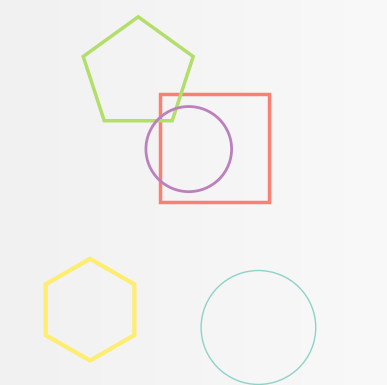[{"shape": "circle", "thickness": 1, "radius": 0.74, "center": [0.667, 0.149]}, {"shape": "square", "thickness": 2.5, "radius": 0.7, "center": [0.553, 0.617]}, {"shape": "pentagon", "thickness": 2.5, "radius": 0.75, "center": [0.357, 0.807]}, {"shape": "circle", "thickness": 2, "radius": 0.55, "center": [0.487, 0.613]}, {"shape": "hexagon", "thickness": 3, "radius": 0.66, "center": [0.232, 0.196]}]